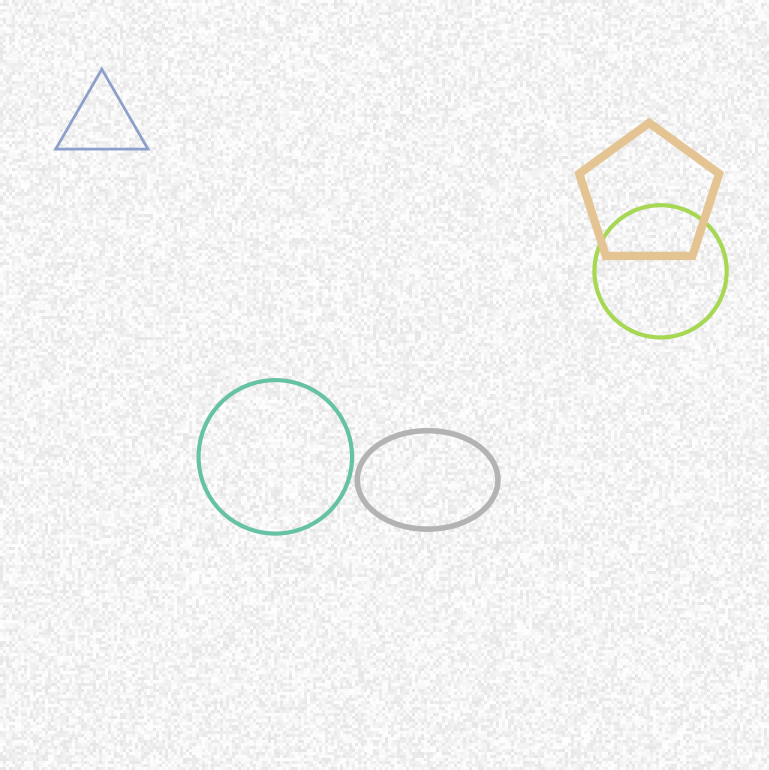[{"shape": "circle", "thickness": 1.5, "radius": 0.5, "center": [0.358, 0.407]}, {"shape": "triangle", "thickness": 1, "radius": 0.35, "center": [0.132, 0.841]}, {"shape": "circle", "thickness": 1.5, "radius": 0.43, "center": [0.858, 0.648]}, {"shape": "pentagon", "thickness": 3, "radius": 0.48, "center": [0.843, 0.745]}, {"shape": "oval", "thickness": 2, "radius": 0.46, "center": [0.555, 0.377]}]